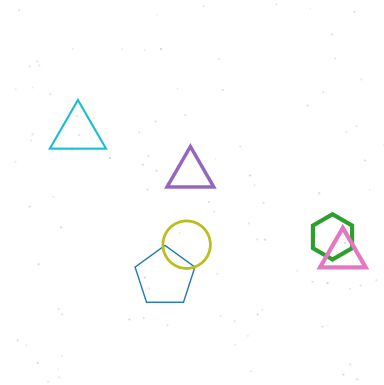[{"shape": "pentagon", "thickness": 1, "radius": 0.41, "center": [0.429, 0.281]}, {"shape": "hexagon", "thickness": 3, "radius": 0.29, "center": [0.864, 0.385]}, {"shape": "triangle", "thickness": 2.5, "radius": 0.35, "center": [0.495, 0.549]}, {"shape": "triangle", "thickness": 3, "radius": 0.34, "center": [0.89, 0.34]}, {"shape": "circle", "thickness": 2, "radius": 0.31, "center": [0.485, 0.364]}, {"shape": "triangle", "thickness": 1.5, "radius": 0.42, "center": [0.202, 0.656]}]